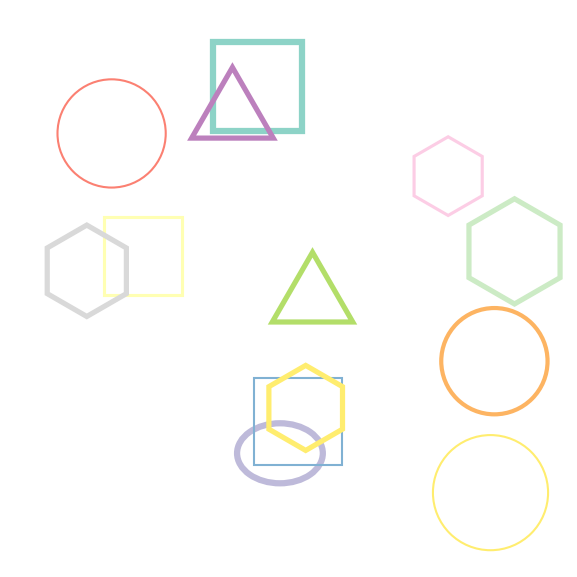[{"shape": "square", "thickness": 3, "radius": 0.39, "center": [0.446, 0.849]}, {"shape": "square", "thickness": 1.5, "radius": 0.34, "center": [0.248, 0.556]}, {"shape": "oval", "thickness": 3, "radius": 0.37, "center": [0.485, 0.214]}, {"shape": "circle", "thickness": 1, "radius": 0.47, "center": [0.193, 0.768]}, {"shape": "square", "thickness": 1, "radius": 0.38, "center": [0.516, 0.269]}, {"shape": "circle", "thickness": 2, "radius": 0.46, "center": [0.856, 0.374]}, {"shape": "triangle", "thickness": 2.5, "radius": 0.4, "center": [0.541, 0.482]}, {"shape": "hexagon", "thickness": 1.5, "radius": 0.34, "center": [0.776, 0.694]}, {"shape": "hexagon", "thickness": 2.5, "radius": 0.4, "center": [0.15, 0.53]}, {"shape": "triangle", "thickness": 2.5, "radius": 0.41, "center": [0.402, 0.801]}, {"shape": "hexagon", "thickness": 2.5, "radius": 0.46, "center": [0.891, 0.564]}, {"shape": "circle", "thickness": 1, "radius": 0.5, "center": [0.849, 0.146]}, {"shape": "hexagon", "thickness": 2.5, "radius": 0.37, "center": [0.529, 0.293]}]